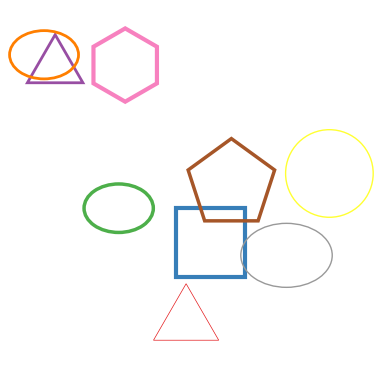[{"shape": "triangle", "thickness": 0.5, "radius": 0.49, "center": [0.483, 0.165]}, {"shape": "square", "thickness": 3, "radius": 0.45, "center": [0.547, 0.371]}, {"shape": "oval", "thickness": 2.5, "radius": 0.45, "center": [0.308, 0.459]}, {"shape": "triangle", "thickness": 2, "radius": 0.42, "center": [0.143, 0.827]}, {"shape": "oval", "thickness": 2, "radius": 0.45, "center": [0.114, 0.858]}, {"shape": "circle", "thickness": 1, "radius": 0.57, "center": [0.856, 0.549]}, {"shape": "pentagon", "thickness": 2.5, "radius": 0.59, "center": [0.601, 0.522]}, {"shape": "hexagon", "thickness": 3, "radius": 0.48, "center": [0.325, 0.831]}, {"shape": "oval", "thickness": 1, "radius": 0.59, "center": [0.744, 0.337]}]